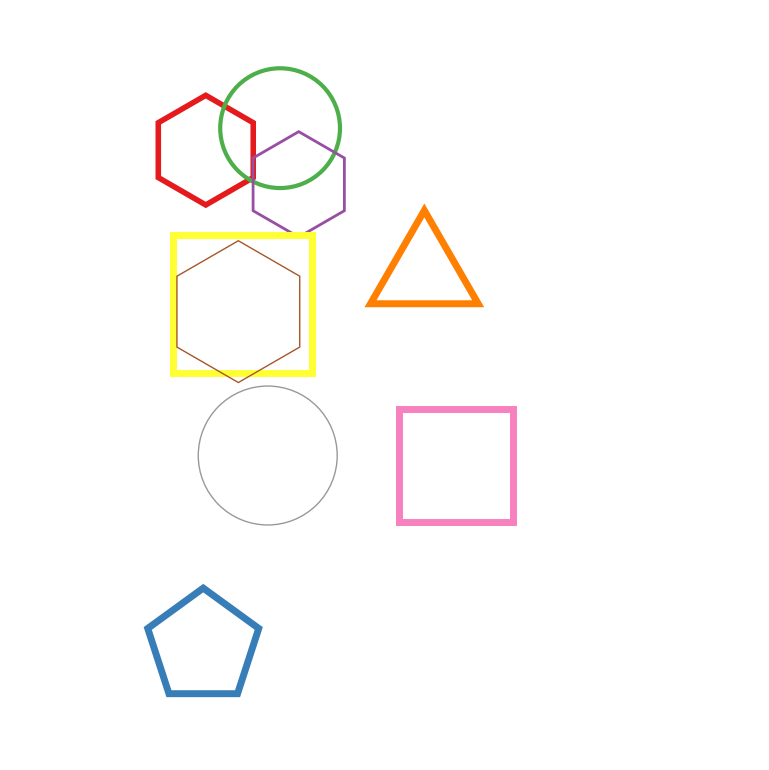[{"shape": "hexagon", "thickness": 2, "radius": 0.36, "center": [0.267, 0.805]}, {"shape": "pentagon", "thickness": 2.5, "radius": 0.38, "center": [0.264, 0.16]}, {"shape": "circle", "thickness": 1.5, "radius": 0.39, "center": [0.364, 0.834]}, {"shape": "hexagon", "thickness": 1, "radius": 0.34, "center": [0.388, 0.761]}, {"shape": "triangle", "thickness": 2.5, "radius": 0.4, "center": [0.551, 0.646]}, {"shape": "square", "thickness": 2.5, "radius": 0.45, "center": [0.315, 0.605]}, {"shape": "hexagon", "thickness": 0.5, "radius": 0.46, "center": [0.31, 0.595]}, {"shape": "square", "thickness": 2.5, "radius": 0.37, "center": [0.593, 0.395]}, {"shape": "circle", "thickness": 0.5, "radius": 0.45, "center": [0.348, 0.408]}]